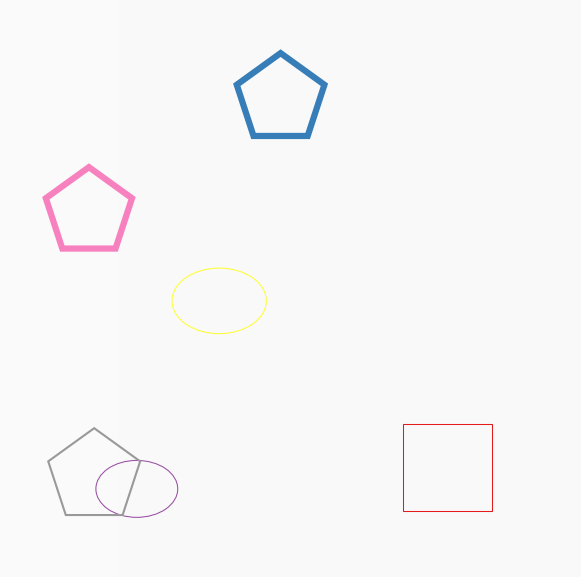[{"shape": "square", "thickness": 0.5, "radius": 0.38, "center": [0.77, 0.19]}, {"shape": "pentagon", "thickness": 3, "radius": 0.4, "center": [0.483, 0.828]}, {"shape": "oval", "thickness": 0.5, "radius": 0.35, "center": [0.235, 0.153]}, {"shape": "oval", "thickness": 0.5, "radius": 0.41, "center": [0.377, 0.478]}, {"shape": "pentagon", "thickness": 3, "radius": 0.39, "center": [0.153, 0.632]}, {"shape": "pentagon", "thickness": 1, "radius": 0.42, "center": [0.162, 0.175]}]